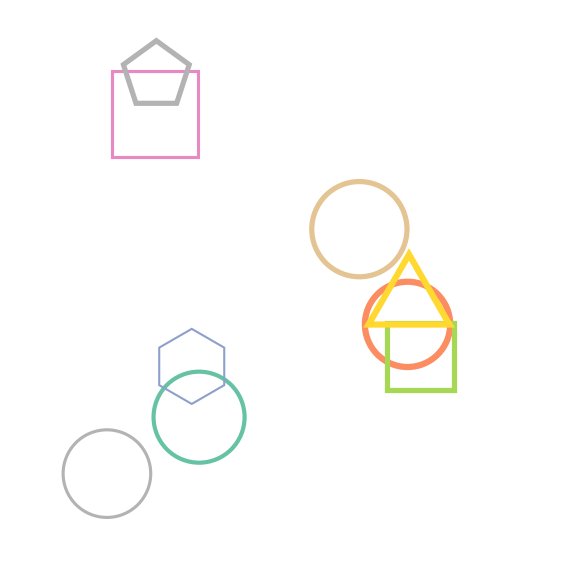[{"shape": "circle", "thickness": 2, "radius": 0.39, "center": [0.345, 0.277]}, {"shape": "circle", "thickness": 3, "radius": 0.37, "center": [0.706, 0.437]}, {"shape": "hexagon", "thickness": 1, "radius": 0.32, "center": [0.332, 0.365]}, {"shape": "square", "thickness": 1.5, "radius": 0.37, "center": [0.268, 0.801]}, {"shape": "square", "thickness": 2.5, "radius": 0.29, "center": [0.728, 0.382]}, {"shape": "triangle", "thickness": 3, "radius": 0.4, "center": [0.708, 0.478]}, {"shape": "circle", "thickness": 2.5, "radius": 0.41, "center": [0.622, 0.602]}, {"shape": "circle", "thickness": 1.5, "radius": 0.38, "center": [0.185, 0.179]}, {"shape": "pentagon", "thickness": 2.5, "radius": 0.3, "center": [0.271, 0.869]}]